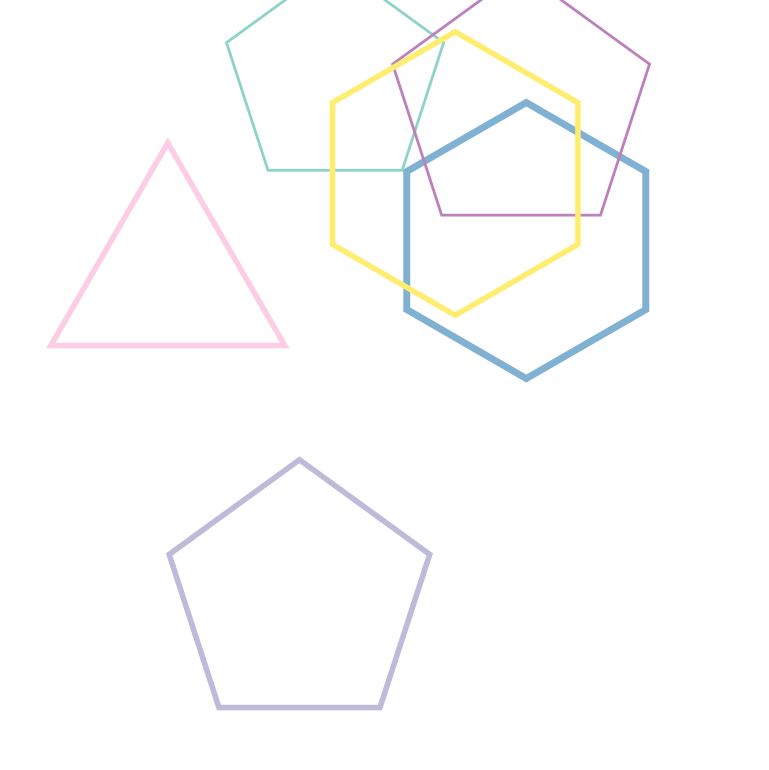[{"shape": "pentagon", "thickness": 1, "radius": 0.74, "center": [0.435, 0.899]}, {"shape": "pentagon", "thickness": 2, "radius": 0.89, "center": [0.389, 0.225]}, {"shape": "hexagon", "thickness": 2.5, "radius": 0.9, "center": [0.683, 0.688]}, {"shape": "triangle", "thickness": 2, "radius": 0.88, "center": [0.218, 0.639]}, {"shape": "pentagon", "thickness": 1, "radius": 0.88, "center": [0.677, 0.863]}, {"shape": "hexagon", "thickness": 2, "radius": 0.92, "center": [0.591, 0.775]}]